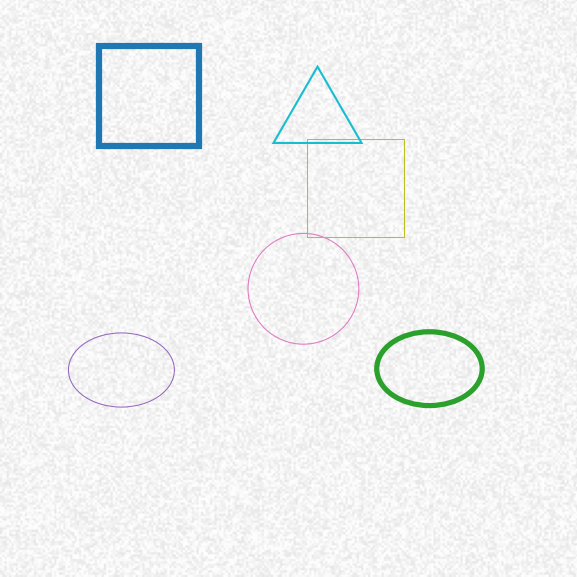[{"shape": "square", "thickness": 3, "radius": 0.43, "center": [0.259, 0.833]}, {"shape": "oval", "thickness": 2.5, "radius": 0.46, "center": [0.744, 0.361]}, {"shape": "oval", "thickness": 0.5, "radius": 0.46, "center": [0.21, 0.358]}, {"shape": "circle", "thickness": 0.5, "radius": 0.48, "center": [0.525, 0.499]}, {"shape": "square", "thickness": 0.5, "radius": 0.42, "center": [0.616, 0.674]}, {"shape": "triangle", "thickness": 1, "radius": 0.44, "center": [0.55, 0.796]}]